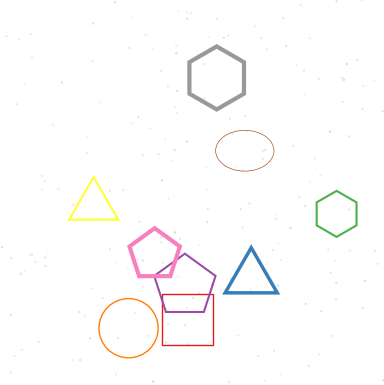[{"shape": "square", "thickness": 1, "radius": 0.33, "center": [0.487, 0.171]}, {"shape": "triangle", "thickness": 2.5, "radius": 0.39, "center": [0.653, 0.278]}, {"shape": "hexagon", "thickness": 1.5, "radius": 0.3, "center": [0.874, 0.444]}, {"shape": "pentagon", "thickness": 1.5, "radius": 0.42, "center": [0.48, 0.257]}, {"shape": "circle", "thickness": 1, "radius": 0.38, "center": [0.334, 0.148]}, {"shape": "triangle", "thickness": 1.5, "radius": 0.37, "center": [0.243, 0.466]}, {"shape": "oval", "thickness": 0.5, "radius": 0.38, "center": [0.636, 0.608]}, {"shape": "pentagon", "thickness": 3, "radius": 0.34, "center": [0.402, 0.338]}, {"shape": "hexagon", "thickness": 3, "radius": 0.41, "center": [0.563, 0.798]}]